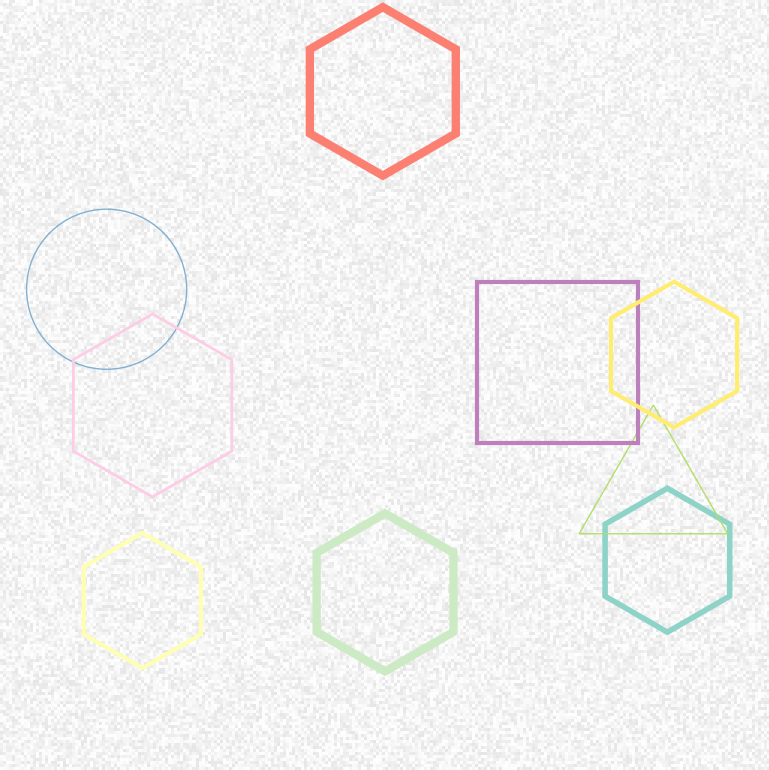[{"shape": "hexagon", "thickness": 2, "radius": 0.47, "center": [0.867, 0.272]}, {"shape": "hexagon", "thickness": 1.5, "radius": 0.44, "center": [0.185, 0.22]}, {"shape": "hexagon", "thickness": 3, "radius": 0.55, "center": [0.497, 0.881]}, {"shape": "circle", "thickness": 0.5, "radius": 0.52, "center": [0.138, 0.624]}, {"shape": "triangle", "thickness": 0.5, "radius": 0.56, "center": [0.849, 0.363]}, {"shape": "hexagon", "thickness": 1, "radius": 0.59, "center": [0.198, 0.474]}, {"shape": "square", "thickness": 1.5, "radius": 0.52, "center": [0.724, 0.529]}, {"shape": "hexagon", "thickness": 3, "radius": 0.51, "center": [0.5, 0.231]}, {"shape": "hexagon", "thickness": 1.5, "radius": 0.47, "center": [0.875, 0.54]}]